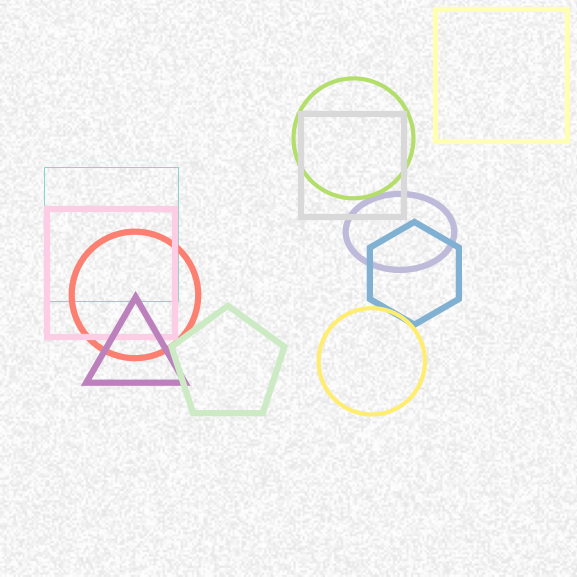[{"shape": "square", "thickness": 0.5, "radius": 0.58, "center": [0.192, 0.594]}, {"shape": "square", "thickness": 2.5, "radius": 0.57, "center": [0.868, 0.87]}, {"shape": "oval", "thickness": 3, "radius": 0.47, "center": [0.693, 0.598]}, {"shape": "circle", "thickness": 3, "radius": 0.55, "center": [0.234, 0.488]}, {"shape": "hexagon", "thickness": 3, "radius": 0.44, "center": [0.718, 0.526]}, {"shape": "circle", "thickness": 2, "radius": 0.52, "center": [0.612, 0.76]}, {"shape": "square", "thickness": 3, "radius": 0.55, "center": [0.192, 0.527]}, {"shape": "square", "thickness": 3, "radius": 0.45, "center": [0.61, 0.713]}, {"shape": "triangle", "thickness": 3, "radius": 0.49, "center": [0.235, 0.386]}, {"shape": "pentagon", "thickness": 3, "radius": 0.51, "center": [0.395, 0.367]}, {"shape": "circle", "thickness": 2, "radius": 0.46, "center": [0.644, 0.373]}]